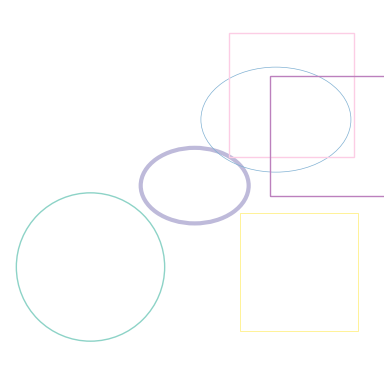[{"shape": "circle", "thickness": 1, "radius": 0.96, "center": [0.235, 0.306]}, {"shape": "oval", "thickness": 3, "radius": 0.7, "center": [0.506, 0.518]}, {"shape": "oval", "thickness": 0.5, "radius": 0.97, "center": [0.717, 0.689]}, {"shape": "square", "thickness": 1, "radius": 0.81, "center": [0.757, 0.753]}, {"shape": "square", "thickness": 1, "radius": 0.78, "center": [0.858, 0.646]}, {"shape": "square", "thickness": 0.5, "radius": 0.77, "center": [0.776, 0.293]}]